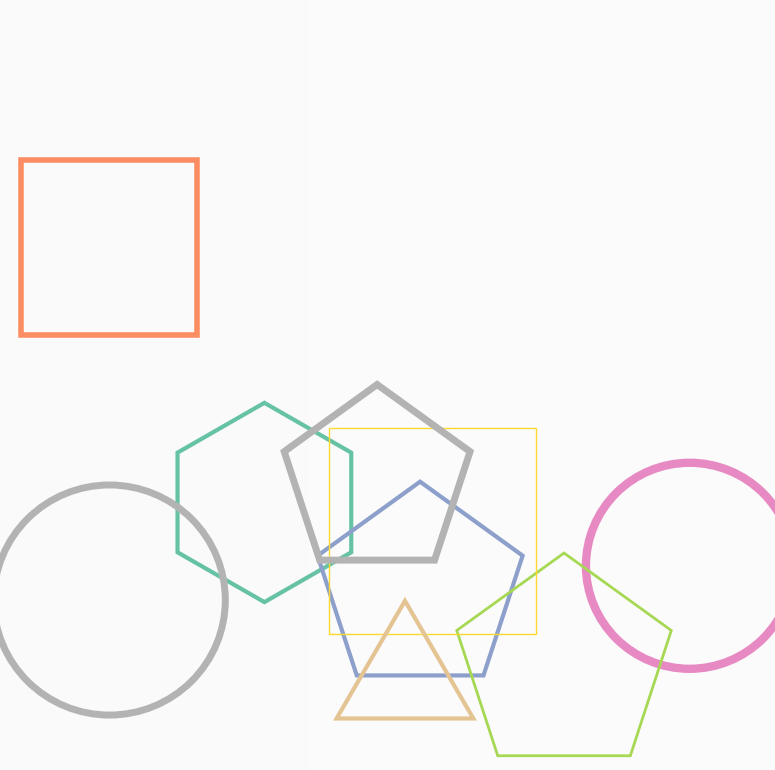[{"shape": "hexagon", "thickness": 1.5, "radius": 0.65, "center": [0.341, 0.347]}, {"shape": "square", "thickness": 2, "radius": 0.57, "center": [0.141, 0.678]}, {"shape": "pentagon", "thickness": 1.5, "radius": 0.7, "center": [0.542, 0.235]}, {"shape": "circle", "thickness": 3, "radius": 0.67, "center": [0.89, 0.265]}, {"shape": "pentagon", "thickness": 1, "radius": 0.73, "center": [0.728, 0.136]}, {"shape": "square", "thickness": 0.5, "radius": 0.67, "center": [0.558, 0.31]}, {"shape": "triangle", "thickness": 1.5, "radius": 0.51, "center": [0.523, 0.118]}, {"shape": "circle", "thickness": 2.5, "radius": 0.75, "center": [0.141, 0.221]}, {"shape": "pentagon", "thickness": 2.5, "radius": 0.63, "center": [0.487, 0.375]}]